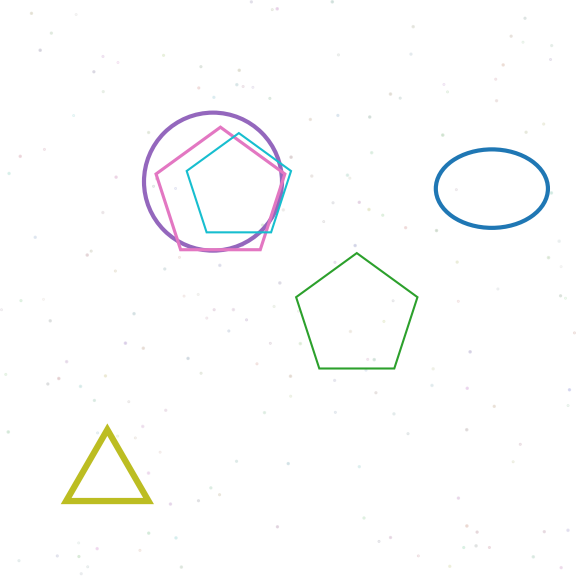[{"shape": "oval", "thickness": 2, "radius": 0.49, "center": [0.852, 0.673]}, {"shape": "pentagon", "thickness": 1, "radius": 0.55, "center": [0.618, 0.45]}, {"shape": "circle", "thickness": 2, "radius": 0.6, "center": [0.369, 0.685]}, {"shape": "pentagon", "thickness": 1.5, "radius": 0.59, "center": [0.382, 0.662]}, {"shape": "triangle", "thickness": 3, "radius": 0.41, "center": [0.186, 0.173]}, {"shape": "pentagon", "thickness": 1, "radius": 0.48, "center": [0.414, 0.674]}]